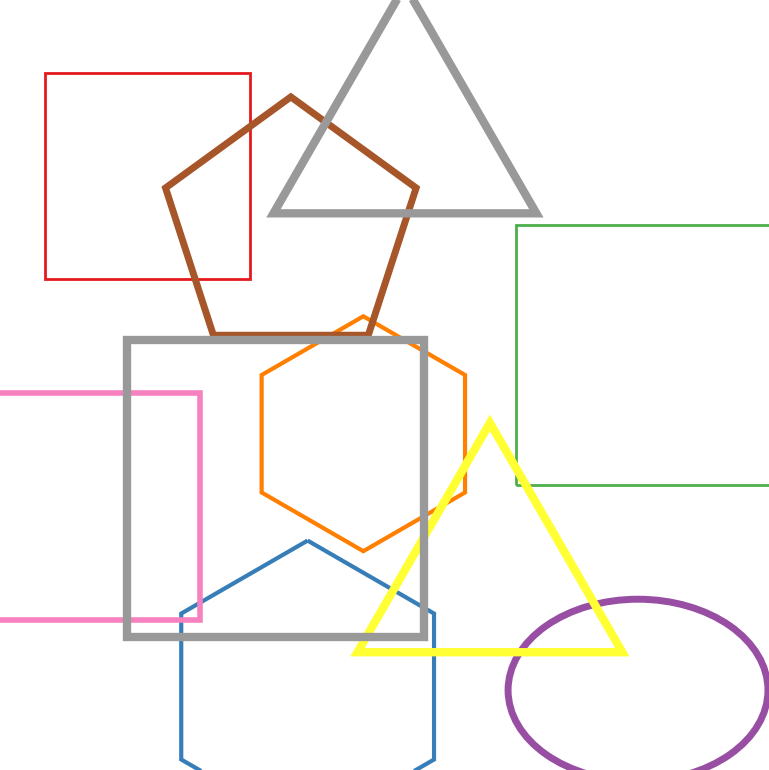[{"shape": "square", "thickness": 1, "radius": 0.67, "center": [0.192, 0.771]}, {"shape": "hexagon", "thickness": 1.5, "radius": 0.95, "center": [0.4, 0.108]}, {"shape": "square", "thickness": 1, "radius": 0.84, "center": [0.839, 0.539]}, {"shape": "oval", "thickness": 2.5, "radius": 0.84, "center": [0.829, 0.104]}, {"shape": "hexagon", "thickness": 1.5, "radius": 0.76, "center": [0.472, 0.437]}, {"shape": "triangle", "thickness": 3, "radius": 0.99, "center": [0.636, 0.252]}, {"shape": "pentagon", "thickness": 2.5, "radius": 0.86, "center": [0.378, 0.703]}, {"shape": "square", "thickness": 2, "radius": 0.74, "center": [0.113, 0.342]}, {"shape": "square", "thickness": 3, "radius": 0.97, "center": [0.358, 0.366]}, {"shape": "triangle", "thickness": 3, "radius": 0.99, "center": [0.526, 0.822]}]